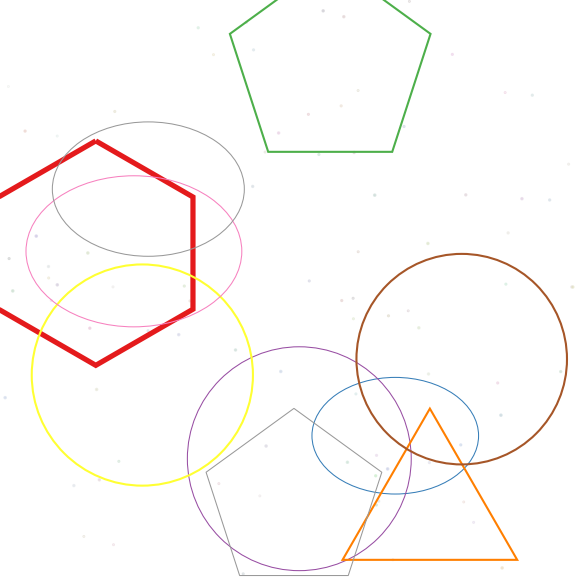[{"shape": "hexagon", "thickness": 2.5, "radius": 0.97, "center": [0.166, 0.561]}, {"shape": "oval", "thickness": 0.5, "radius": 0.72, "center": [0.684, 0.245]}, {"shape": "pentagon", "thickness": 1, "radius": 0.91, "center": [0.572, 0.884]}, {"shape": "circle", "thickness": 0.5, "radius": 0.97, "center": [0.518, 0.205]}, {"shape": "triangle", "thickness": 1, "radius": 0.87, "center": [0.744, 0.117]}, {"shape": "circle", "thickness": 1, "radius": 0.96, "center": [0.246, 0.35]}, {"shape": "circle", "thickness": 1, "radius": 0.91, "center": [0.8, 0.377]}, {"shape": "oval", "thickness": 0.5, "radius": 0.93, "center": [0.232, 0.564]}, {"shape": "oval", "thickness": 0.5, "radius": 0.83, "center": [0.257, 0.672]}, {"shape": "pentagon", "thickness": 0.5, "radius": 0.8, "center": [0.509, 0.132]}]